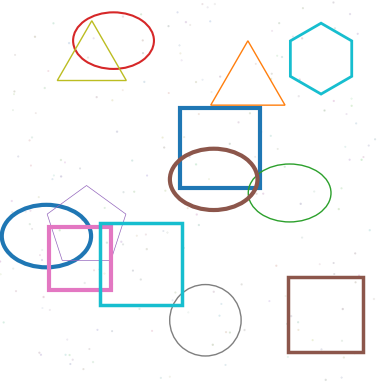[{"shape": "oval", "thickness": 3, "radius": 0.58, "center": [0.121, 0.387]}, {"shape": "square", "thickness": 3, "radius": 0.52, "center": [0.571, 0.615]}, {"shape": "triangle", "thickness": 1, "radius": 0.56, "center": [0.644, 0.783]}, {"shape": "oval", "thickness": 1, "radius": 0.54, "center": [0.752, 0.499]}, {"shape": "oval", "thickness": 1.5, "radius": 0.52, "center": [0.295, 0.894]}, {"shape": "pentagon", "thickness": 0.5, "radius": 0.54, "center": [0.225, 0.411]}, {"shape": "oval", "thickness": 3, "radius": 0.57, "center": [0.555, 0.534]}, {"shape": "square", "thickness": 2.5, "radius": 0.49, "center": [0.846, 0.182]}, {"shape": "square", "thickness": 3, "radius": 0.4, "center": [0.208, 0.328]}, {"shape": "circle", "thickness": 1, "radius": 0.46, "center": [0.534, 0.168]}, {"shape": "triangle", "thickness": 1, "radius": 0.52, "center": [0.238, 0.843]}, {"shape": "hexagon", "thickness": 2, "radius": 0.46, "center": [0.834, 0.848]}, {"shape": "square", "thickness": 2.5, "radius": 0.53, "center": [0.367, 0.314]}]